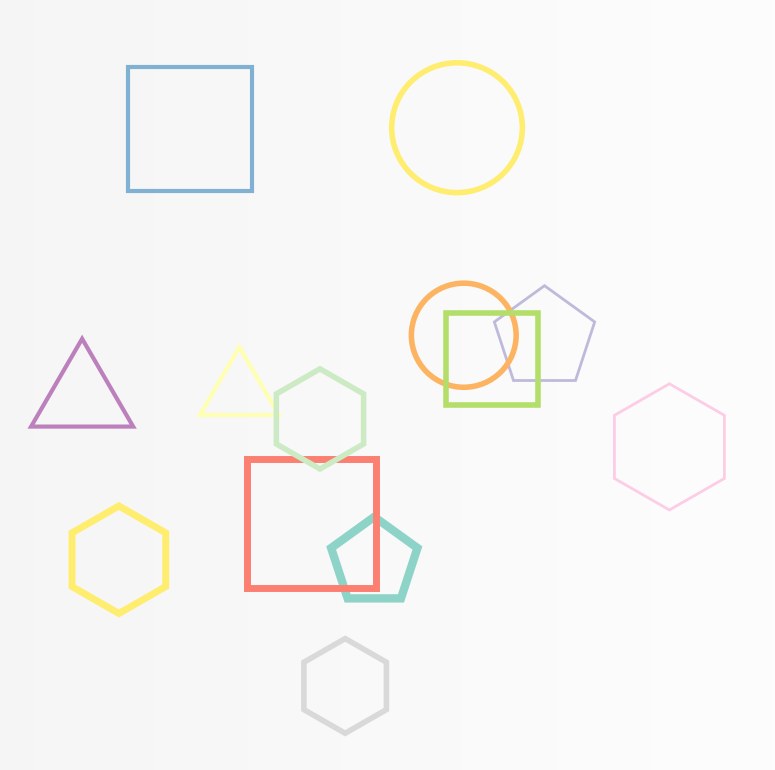[{"shape": "pentagon", "thickness": 3, "radius": 0.29, "center": [0.483, 0.27]}, {"shape": "triangle", "thickness": 1.5, "radius": 0.29, "center": [0.309, 0.49]}, {"shape": "pentagon", "thickness": 1, "radius": 0.34, "center": [0.703, 0.561]}, {"shape": "square", "thickness": 2.5, "radius": 0.42, "center": [0.402, 0.32]}, {"shape": "square", "thickness": 1.5, "radius": 0.4, "center": [0.245, 0.832]}, {"shape": "circle", "thickness": 2, "radius": 0.34, "center": [0.598, 0.565]}, {"shape": "square", "thickness": 2, "radius": 0.3, "center": [0.635, 0.534]}, {"shape": "hexagon", "thickness": 1, "radius": 0.41, "center": [0.864, 0.42]}, {"shape": "hexagon", "thickness": 2, "radius": 0.31, "center": [0.445, 0.109]}, {"shape": "triangle", "thickness": 1.5, "radius": 0.38, "center": [0.106, 0.484]}, {"shape": "hexagon", "thickness": 2, "radius": 0.32, "center": [0.413, 0.456]}, {"shape": "circle", "thickness": 2, "radius": 0.42, "center": [0.59, 0.834]}, {"shape": "hexagon", "thickness": 2.5, "radius": 0.35, "center": [0.153, 0.273]}]